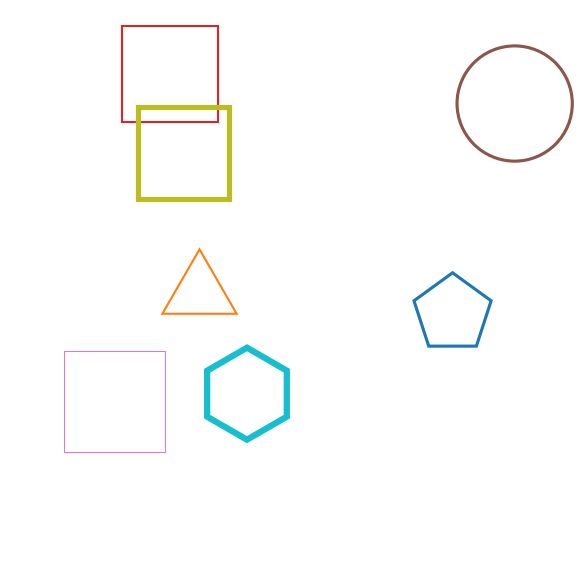[{"shape": "pentagon", "thickness": 1.5, "radius": 0.35, "center": [0.784, 0.457]}, {"shape": "triangle", "thickness": 1, "radius": 0.37, "center": [0.345, 0.493]}, {"shape": "square", "thickness": 1, "radius": 0.42, "center": [0.295, 0.871]}, {"shape": "circle", "thickness": 1.5, "radius": 0.5, "center": [0.891, 0.82]}, {"shape": "square", "thickness": 0.5, "radius": 0.44, "center": [0.198, 0.304]}, {"shape": "square", "thickness": 2.5, "radius": 0.4, "center": [0.318, 0.734]}, {"shape": "hexagon", "thickness": 3, "radius": 0.4, "center": [0.428, 0.317]}]